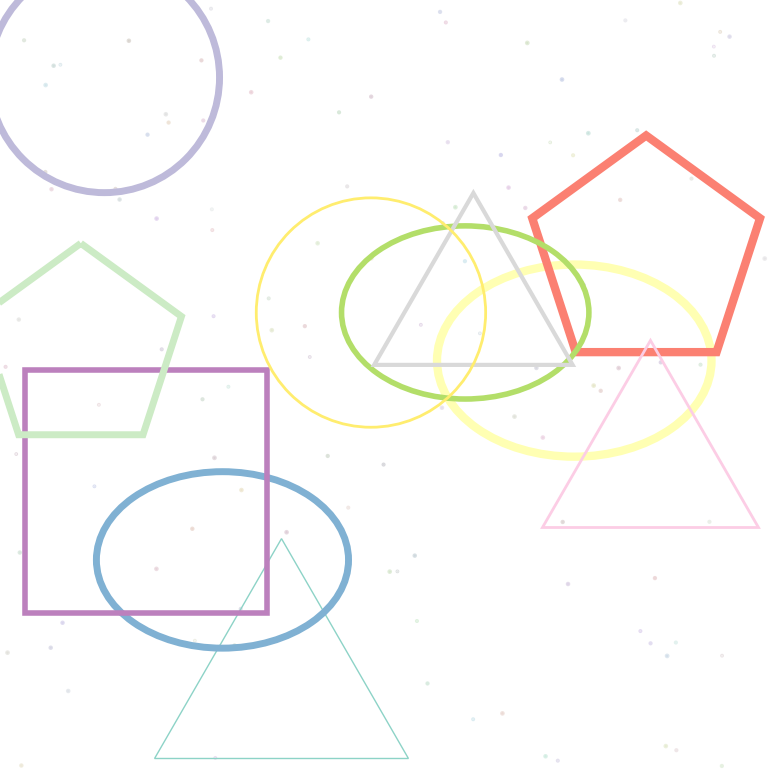[{"shape": "triangle", "thickness": 0.5, "radius": 0.95, "center": [0.366, 0.11]}, {"shape": "oval", "thickness": 3, "radius": 0.89, "center": [0.746, 0.532]}, {"shape": "circle", "thickness": 2.5, "radius": 0.75, "center": [0.136, 0.899]}, {"shape": "pentagon", "thickness": 3, "radius": 0.78, "center": [0.839, 0.669]}, {"shape": "oval", "thickness": 2.5, "radius": 0.82, "center": [0.289, 0.273]}, {"shape": "oval", "thickness": 2, "radius": 0.8, "center": [0.604, 0.594]}, {"shape": "triangle", "thickness": 1, "radius": 0.81, "center": [0.845, 0.396]}, {"shape": "triangle", "thickness": 1.5, "radius": 0.74, "center": [0.615, 0.601]}, {"shape": "square", "thickness": 2, "radius": 0.79, "center": [0.19, 0.362]}, {"shape": "pentagon", "thickness": 2.5, "radius": 0.69, "center": [0.105, 0.547]}, {"shape": "circle", "thickness": 1, "radius": 0.74, "center": [0.482, 0.594]}]